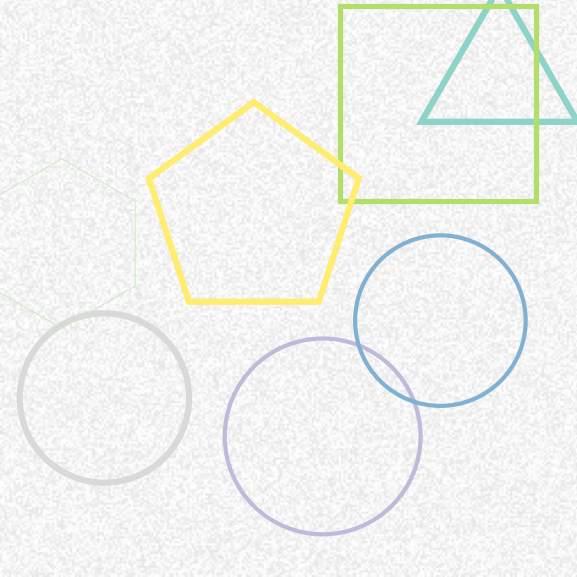[{"shape": "triangle", "thickness": 3, "radius": 0.78, "center": [0.865, 0.866]}, {"shape": "circle", "thickness": 2, "radius": 0.85, "center": [0.559, 0.243]}, {"shape": "circle", "thickness": 2, "radius": 0.74, "center": [0.763, 0.444]}, {"shape": "square", "thickness": 2.5, "radius": 0.85, "center": [0.758, 0.82]}, {"shape": "circle", "thickness": 3, "radius": 0.73, "center": [0.181, 0.31]}, {"shape": "hexagon", "thickness": 0.5, "radius": 0.73, "center": [0.107, 0.577]}, {"shape": "pentagon", "thickness": 3, "radius": 0.96, "center": [0.44, 0.631]}]